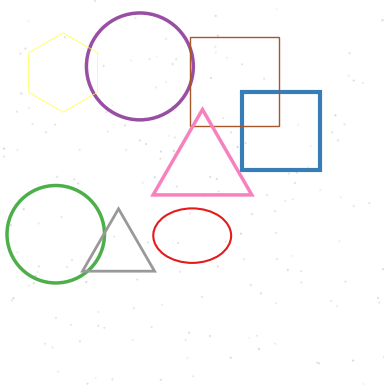[{"shape": "oval", "thickness": 1.5, "radius": 0.51, "center": [0.499, 0.388]}, {"shape": "square", "thickness": 3, "radius": 0.51, "center": [0.73, 0.66]}, {"shape": "circle", "thickness": 2.5, "radius": 0.63, "center": [0.145, 0.392]}, {"shape": "circle", "thickness": 2.5, "radius": 0.69, "center": [0.363, 0.828]}, {"shape": "hexagon", "thickness": 0.5, "radius": 0.52, "center": [0.164, 0.812]}, {"shape": "square", "thickness": 1, "radius": 0.58, "center": [0.609, 0.788]}, {"shape": "triangle", "thickness": 2.5, "radius": 0.74, "center": [0.526, 0.568]}, {"shape": "triangle", "thickness": 2, "radius": 0.54, "center": [0.308, 0.35]}]